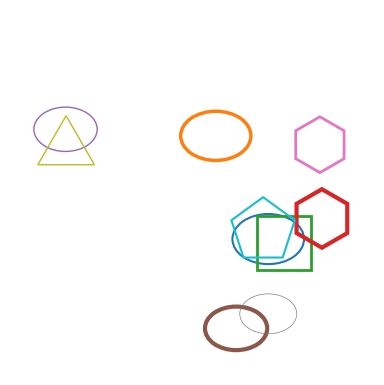[{"shape": "oval", "thickness": 1.5, "radius": 0.46, "center": [0.697, 0.379]}, {"shape": "oval", "thickness": 2.5, "radius": 0.46, "center": [0.56, 0.647]}, {"shape": "square", "thickness": 2, "radius": 0.36, "center": [0.738, 0.369]}, {"shape": "hexagon", "thickness": 3, "radius": 0.38, "center": [0.836, 0.433]}, {"shape": "oval", "thickness": 1, "radius": 0.41, "center": [0.17, 0.664]}, {"shape": "oval", "thickness": 3, "radius": 0.4, "center": [0.613, 0.147]}, {"shape": "hexagon", "thickness": 2, "radius": 0.36, "center": [0.831, 0.624]}, {"shape": "oval", "thickness": 0.5, "radius": 0.37, "center": [0.697, 0.185]}, {"shape": "triangle", "thickness": 1, "radius": 0.42, "center": [0.172, 0.615]}, {"shape": "pentagon", "thickness": 1.5, "radius": 0.43, "center": [0.683, 0.401]}]